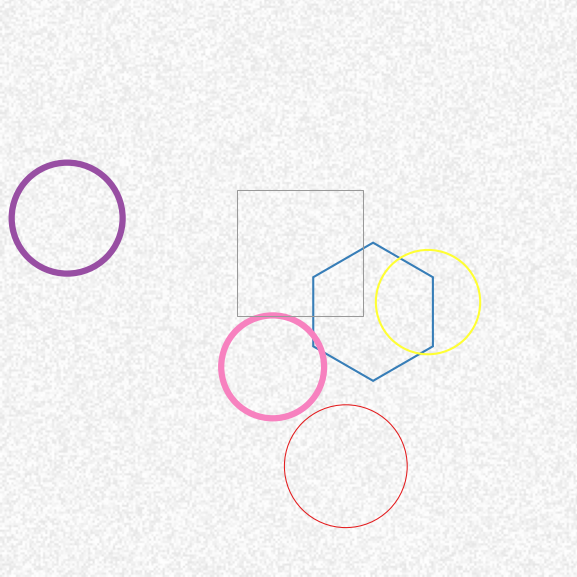[{"shape": "circle", "thickness": 0.5, "radius": 0.53, "center": [0.599, 0.192]}, {"shape": "hexagon", "thickness": 1, "radius": 0.6, "center": [0.646, 0.459]}, {"shape": "circle", "thickness": 3, "radius": 0.48, "center": [0.116, 0.621]}, {"shape": "circle", "thickness": 1, "radius": 0.45, "center": [0.741, 0.476]}, {"shape": "circle", "thickness": 3, "radius": 0.45, "center": [0.472, 0.364]}, {"shape": "square", "thickness": 0.5, "radius": 0.54, "center": [0.52, 0.561]}]